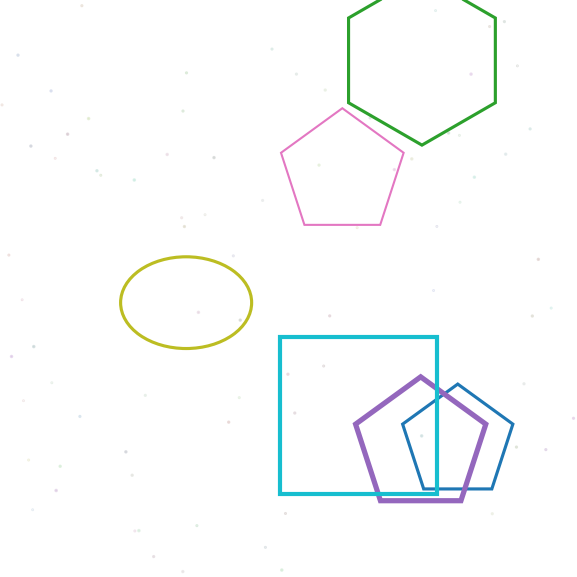[{"shape": "pentagon", "thickness": 1.5, "radius": 0.5, "center": [0.793, 0.234]}, {"shape": "hexagon", "thickness": 1.5, "radius": 0.73, "center": [0.731, 0.895]}, {"shape": "pentagon", "thickness": 2.5, "radius": 0.59, "center": [0.728, 0.228]}, {"shape": "pentagon", "thickness": 1, "radius": 0.56, "center": [0.593, 0.7]}, {"shape": "oval", "thickness": 1.5, "radius": 0.57, "center": [0.322, 0.475]}, {"shape": "square", "thickness": 2, "radius": 0.68, "center": [0.62, 0.28]}]